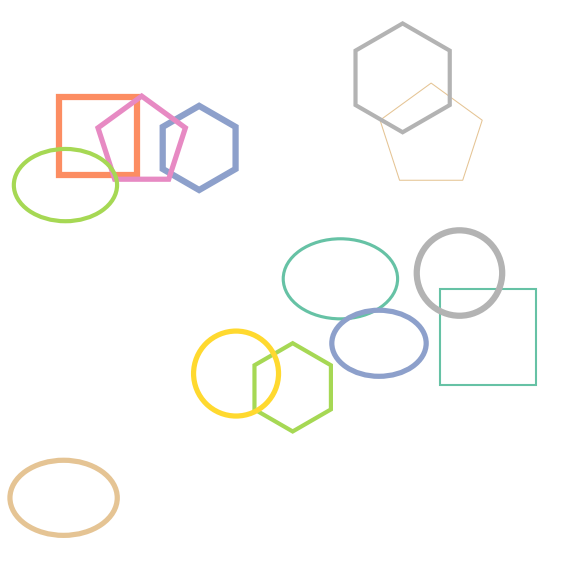[{"shape": "oval", "thickness": 1.5, "radius": 0.5, "center": [0.589, 0.516]}, {"shape": "square", "thickness": 1, "radius": 0.42, "center": [0.846, 0.415]}, {"shape": "square", "thickness": 3, "radius": 0.34, "center": [0.169, 0.764]}, {"shape": "oval", "thickness": 2.5, "radius": 0.41, "center": [0.656, 0.405]}, {"shape": "hexagon", "thickness": 3, "radius": 0.36, "center": [0.345, 0.743]}, {"shape": "pentagon", "thickness": 2.5, "radius": 0.4, "center": [0.245, 0.753]}, {"shape": "oval", "thickness": 2, "radius": 0.45, "center": [0.113, 0.679]}, {"shape": "hexagon", "thickness": 2, "radius": 0.38, "center": [0.507, 0.328]}, {"shape": "circle", "thickness": 2.5, "radius": 0.37, "center": [0.409, 0.352]}, {"shape": "oval", "thickness": 2.5, "radius": 0.46, "center": [0.11, 0.137]}, {"shape": "pentagon", "thickness": 0.5, "radius": 0.47, "center": [0.747, 0.762]}, {"shape": "hexagon", "thickness": 2, "radius": 0.47, "center": [0.697, 0.864]}, {"shape": "circle", "thickness": 3, "radius": 0.37, "center": [0.796, 0.526]}]